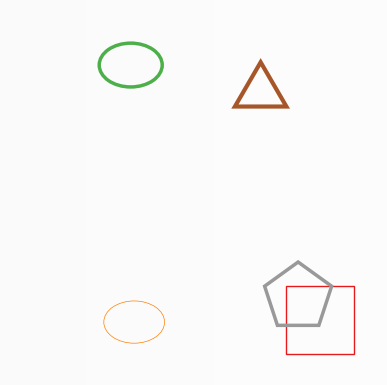[{"shape": "square", "thickness": 1, "radius": 0.44, "center": [0.826, 0.168]}, {"shape": "oval", "thickness": 2.5, "radius": 0.41, "center": [0.337, 0.831]}, {"shape": "oval", "thickness": 0.5, "radius": 0.39, "center": [0.346, 0.163]}, {"shape": "triangle", "thickness": 3, "radius": 0.38, "center": [0.673, 0.762]}, {"shape": "pentagon", "thickness": 2.5, "radius": 0.45, "center": [0.769, 0.228]}]